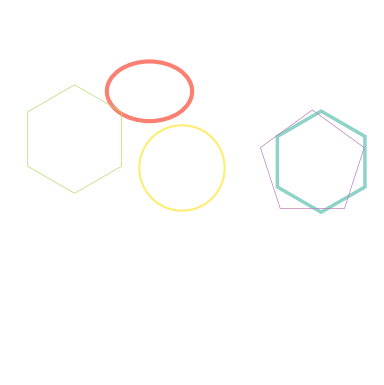[{"shape": "hexagon", "thickness": 2.5, "radius": 0.66, "center": [0.834, 0.58]}, {"shape": "oval", "thickness": 3, "radius": 0.55, "center": [0.388, 0.763]}, {"shape": "hexagon", "thickness": 0.5, "radius": 0.7, "center": [0.194, 0.639]}, {"shape": "pentagon", "thickness": 0.5, "radius": 0.71, "center": [0.811, 0.573]}, {"shape": "circle", "thickness": 1.5, "radius": 0.55, "center": [0.473, 0.564]}]